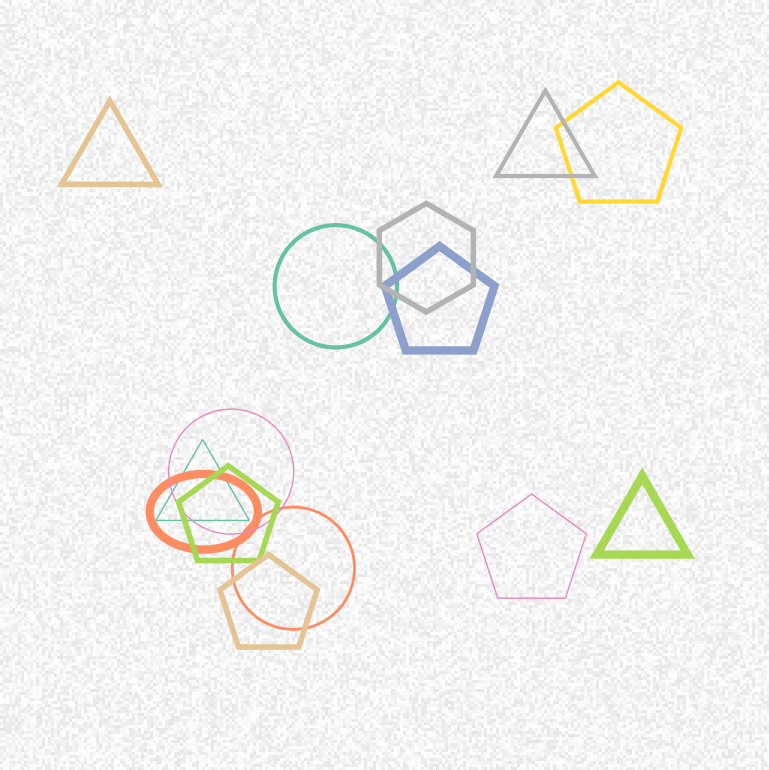[{"shape": "triangle", "thickness": 0.5, "radius": 0.35, "center": [0.263, 0.359]}, {"shape": "circle", "thickness": 1.5, "radius": 0.4, "center": [0.436, 0.628]}, {"shape": "circle", "thickness": 1, "radius": 0.4, "center": [0.381, 0.262]}, {"shape": "oval", "thickness": 3, "radius": 0.35, "center": [0.265, 0.335]}, {"shape": "pentagon", "thickness": 3, "radius": 0.37, "center": [0.571, 0.605]}, {"shape": "pentagon", "thickness": 0.5, "radius": 0.37, "center": [0.69, 0.284]}, {"shape": "circle", "thickness": 0.5, "radius": 0.41, "center": [0.3, 0.388]}, {"shape": "triangle", "thickness": 3, "radius": 0.34, "center": [0.834, 0.314]}, {"shape": "pentagon", "thickness": 2, "radius": 0.34, "center": [0.297, 0.327]}, {"shape": "pentagon", "thickness": 1.5, "radius": 0.43, "center": [0.803, 0.808]}, {"shape": "pentagon", "thickness": 2, "radius": 0.33, "center": [0.349, 0.213]}, {"shape": "triangle", "thickness": 2, "radius": 0.36, "center": [0.143, 0.797]}, {"shape": "triangle", "thickness": 1.5, "radius": 0.37, "center": [0.708, 0.808]}, {"shape": "hexagon", "thickness": 2, "radius": 0.35, "center": [0.554, 0.665]}]